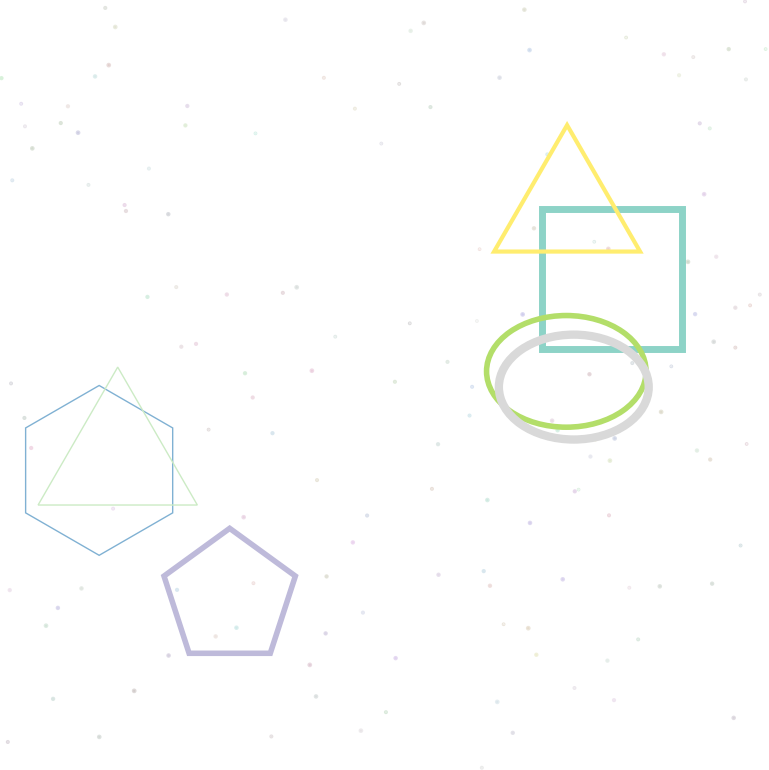[{"shape": "square", "thickness": 2.5, "radius": 0.45, "center": [0.794, 0.637]}, {"shape": "pentagon", "thickness": 2, "radius": 0.45, "center": [0.298, 0.224]}, {"shape": "hexagon", "thickness": 0.5, "radius": 0.55, "center": [0.129, 0.389]}, {"shape": "oval", "thickness": 2, "radius": 0.52, "center": [0.735, 0.518]}, {"shape": "oval", "thickness": 3, "radius": 0.49, "center": [0.745, 0.497]}, {"shape": "triangle", "thickness": 0.5, "radius": 0.6, "center": [0.153, 0.404]}, {"shape": "triangle", "thickness": 1.5, "radius": 0.55, "center": [0.736, 0.728]}]